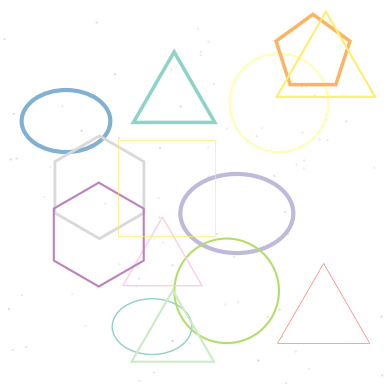[{"shape": "triangle", "thickness": 2.5, "radius": 0.61, "center": [0.452, 0.743]}, {"shape": "oval", "thickness": 1, "radius": 0.52, "center": [0.395, 0.152]}, {"shape": "circle", "thickness": 1.5, "radius": 0.64, "center": [0.724, 0.733]}, {"shape": "oval", "thickness": 3, "radius": 0.73, "center": [0.615, 0.445]}, {"shape": "triangle", "thickness": 0.5, "radius": 0.69, "center": [0.841, 0.177]}, {"shape": "oval", "thickness": 3, "radius": 0.58, "center": [0.171, 0.686]}, {"shape": "pentagon", "thickness": 2.5, "radius": 0.5, "center": [0.813, 0.862]}, {"shape": "circle", "thickness": 1.5, "radius": 0.68, "center": [0.589, 0.245]}, {"shape": "triangle", "thickness": 1, "radius": 0.59, "center": [0.422, 0.317]}, {"shape": "hexagon", "thickness": 2, "radius": 0.67, "center": [0.258, 0.514]}, {"shape": "hexagon", "thickness": 1.5, "radius": 0.67, "center": [0.257, 0.391]}, {"shape": "triangle", "thickness": 1.5, "radius": 0.62, "center": [0.449, 0.122]}, {"shape": "triangle", "thickness": 1.5, "radius": 0.74, "center": [0.846, 0.822]}, {"shape": "square", "thickness": 0.5, "radius": 0.63, "center": [0.433, 0.511]}]